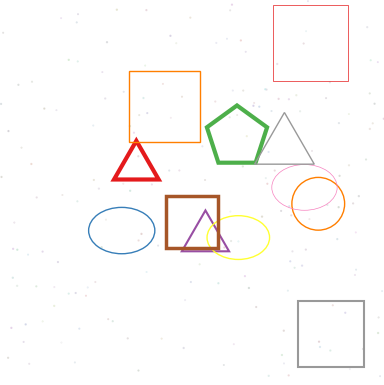[{"shape": "triangle", "thickness": 3, "radius": 0.33, "center": [0.354, 0.567]}, {"shape": "square", "thickness": 0.5, "radius": 0.49, "center": [0.807, 0.889]}, {"shape": "oval", "thickness": 1, "radius": 0.43, "center": [0.316, 0.401]}, {"shape": "pentagon", "thickness": 3, "radius": 0.41, "center": [0.616, 0.644]}, {"shape": "triangle", "thickness": 1.5, "radius": 0.35, "center": [0.534, 0.383]}, {"shape": "square", "thickness": 1, "radius": 0.46, "center": [0.428, 0.723]}, {"shape": "circle", "thickness": 1, "radius": 0.34, "center": [0.827, 0.471]}, {"shape": "oval", "thickness": 1, "radius": 0.41, "center": [0.619, 0.383]}, {"shape": "square", "thickness": 2.5, "radius": 0.33, "center": [0.498, 0.424]}, {"shape": "oval", "thickness": 0.5, "radius": 0.42, "center": [0.791, 0.513]}, {"shape": "triangle", "thickness": 1, "radius": 0.45, "center": [0.739, 0.618]}, {"shape": "square", "thickness": 1.5, "radius": 0.43, "center": [0.859, 0.132]}]